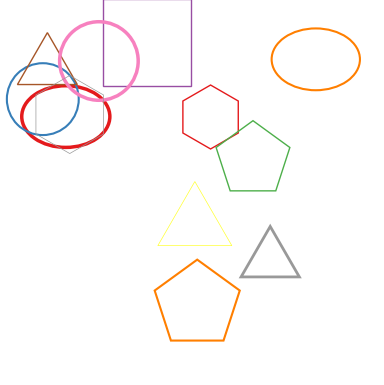[{"shape": "oval", "thickness": 2.5, "radius": 0.57, "center": [0.171, 0.697]}, {"shape": "hexagon", "thickness": 1, "radius": 0.42, "center": [0.547, 0.696]}, {"shape": "circle", "thickness": 1.5, "radius": 0.47, "center": [0.111, 0.743]}, {"shape": "pentagon", "thickness": 1, "radius": 0.5, "center": [0.657, 0.586]}, {"shape": "square", "thickness": 1, "radius": 0.57, "center": [0.382, 0.889]}, {"shape": "oval", "thickness": 1.5, "radius": 0.57, "center": [0.82, 0.846]}, {"shape": "pentagon", "thickness": 1.5, "radius": 0.58, "center": [0.512, 0.209]}, {"shape": "triangle", "thickness": 0.5, "radius": 0.55, "center": [0.506, 0.417]}, {"shape": "triangle", "thickness": 1, "radius": 0.45, "center": [0.123, 0.825]}, {"shape": "circle", "thickness": 2.5, "radius": 0.51, "center": [0.257, 0.842]}, {"shape": "triangle", "thickness": 2, "radius": 0.44, "center": [0.702, 0.324]}, {"shape": "hexagon", "thickness": 0.5, "radius": 0.51, "center": [0.181, 0.703]}]